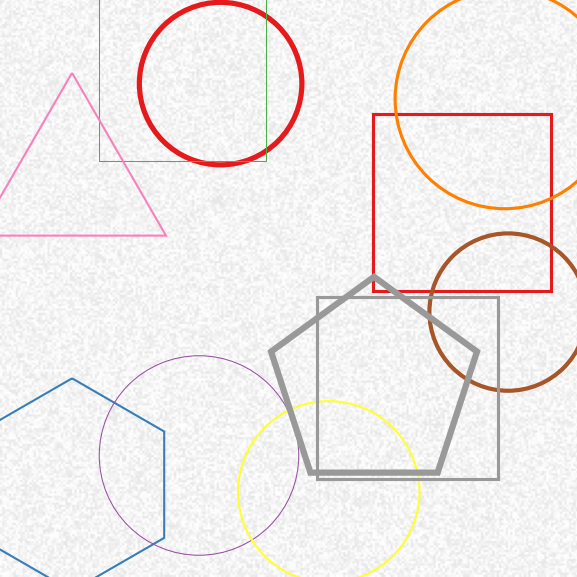[{"shape": "square", "thickness": 1.5, "radius": 0.77, "center": [0.8, 0.649]}, {"shape": "circle", "thickness": 2.5, "radius": 0.7, "center": [0.382, 0.854]}, {"shape": "hexagon", "thickness": 1, "radius": 0.92, "center": [0.125, 0.16]}, {"shape": "square", "thickness": 0.5, "radius": 0.72, "center": [0.316, 0.865]}, {"shape": "circle", "thickness": 0.5, "radius": 0.86, "center": [0.345, 0.21]}, {"shape": "circle", "thickness": 1.5, "radius": 0.95, "center": [0.874, 0.828]}, {"shape": "circle", "thickness": 1, "radius": 0.79, "center": [0.569, 0.147]}, {"shape": "circle", "thickness": 2, "radius": 0.68, "center": [0.88, 0.459]}, {"shape": "triangle", "thickness": 1, "radius": 0.94, "center": [0.125, 0.685]}, {"shape": "pentagon", "thickness": 3, "radius": 0.94, "center": [0.648, 0.332]}, {"shape": "square", "thickness": 1.5, "radius": 0.79, "center": [0.706, 0.327]}]